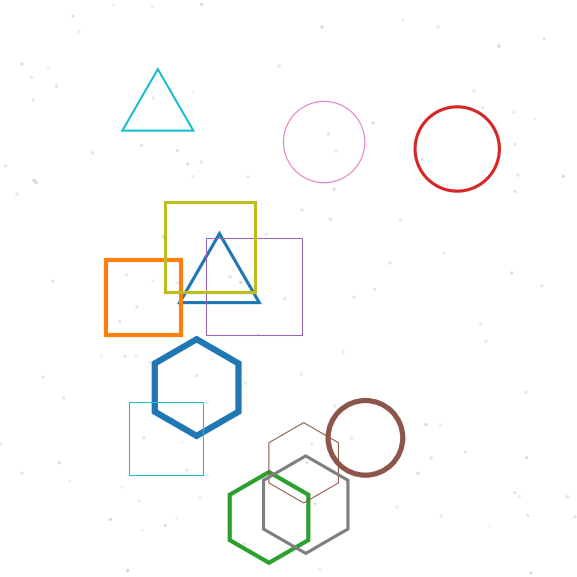[{"shape": "hexagon", "thickness": 3, "radius": 0.42, "center": [0.34, 0.328]}, {"shape": "triangle", "thickness": 1.5, "radius": 0.4, "center": [0.38, 0.515]}, {"shape": "square", "thickness": 2, "radius": 0.32, "center": [0.249, 0.484]}, {"shape": "hexagon", "thickness": 2, "radius": 0.39, "center": [0.466, 0.103]}, {"shape": "circle", "thickness": 1.5, "radius": 0.37, "center": [0.792, 0.741]}, {"shape": "square", "thickness": 0.5, "radius": 0.42, "center": [0.44, 0.503]}, {"shape": "circle", "thickness": 2.5, "radius": 0.32, "center": [0.633, 0.241]}, {"shape": "hexagon", "thickness": 0.5, "radius": 0.35, "center": [0.526, 0.198]}, {"shape": "circle", "thickness": 0.5, "radius": 0.35, "center": [0.561, 0.753]}, {"shape": "hexagon", "thickness": 1.5, "radius": 0.42, "center": [0.529, 0.125]}, {"shape": "square", "thickness": 1.5, "radius": 0.39, "center": [0.364, 0.571]}, {"shape": "triangle", "thickness": 1, "radius": 0.36, "center": [0.273, 0.808]}, {"shape": "square", "thickness": 0.5, "radius": 0.32, "center": [0.288, 0.24]}]